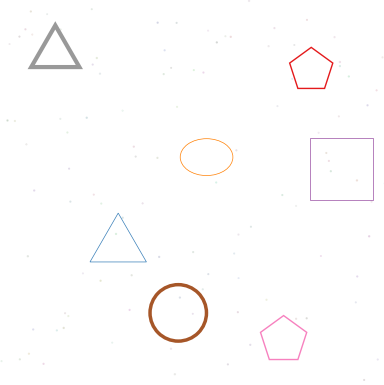[{"shape": "pentagon", "thickness": 1, "radius": 0.29, "center": [0.808, 0.818]}, {"shape": "triangle", "thickness": 0.5, "radius": 0.42, "center": [0.307, 0.362]}, {"shape": "square", "thickness": 0.5, "radius": 0.41, "center": [0.887, 0.561]}, {"shape": "oval", "thickness": 0.5, "radius": 0.34, "center": [0.536, 0.592]}, {"shape": "circle", "thickness": 2.5, "radius": 0.37, "center": [0.463, 0.187]}, {"shape": "pentagon", "thickness": 1, "radius": 0.32, "center": [0.737, 0.117]}, {"shape": "triangle", "thickness": 3, "radius": 0.36, "center": [0.144, 0.862]}]